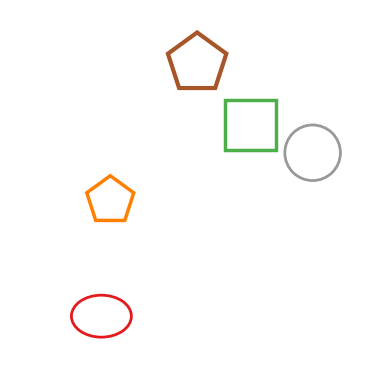[{"shape": "oval", "thickness": 2, "radius": 0.39, "center": [0.263, 0.179]}, {"shape": "square", "thickness": 2.5, "radius": 0.33, "center": [0.651, 0.676]}, {"shape": "pentagon", "thickness": 2.5, "radius": 0.32, "center": [0.286, 0.479]}, {"shape": "pentagon", "thickness": 3, "radius": 0.4, "center": [0.512, 0.836]}, {"shape": "circle", "thickness": 2, "radius": 0.36, "center": [0.812, 0.603]}]